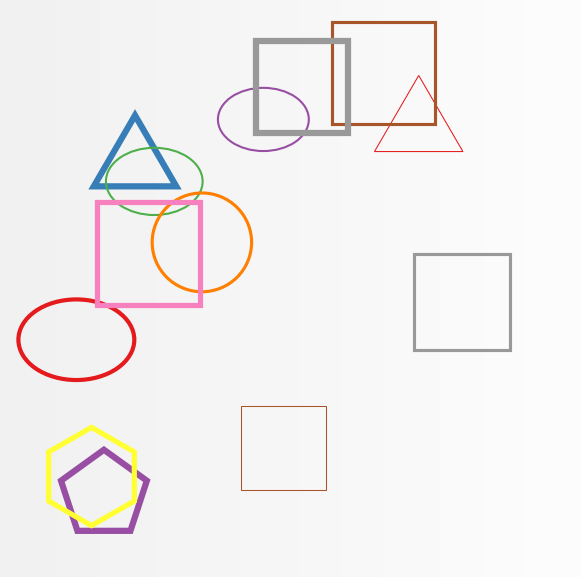[{"shape": "triangle", "thickness": 0.5, "radius": 0.44, "center": [0.72, 0.781]}, {"shape": "oval", "thickness": 2, "radius": 0.5, "center": [0.131, 0.411]}, {"shape": "triangle", "thickness": 3, "radius": 0.41, "center": [0.232, 0.717]}, {"shape": "oval", "thickness": 1, "radius": 0.42, "center": [0.265, 0.685]}, {"shape": "pentagon", "thickness": 3, "radius": 0.39, "center": [0.179, 0.143]}, {"shape": "oval", "thickness": 1, "radius": 0.39, "center": [0.453, 0.792]}, {"shape": "circle", "thickness": 1.5, "radius": 0.43, "center": [0.347, 0.579]}, {"shape": "hexagon", "thickness": 2.5, "radius": 0.43, "center": [0.157, 0.174]}, {"shape": "square", "thickness": 1.5, "radius": 0.44, "center": [0.659, 0.872]}, {"shape": "square", "thickness": 0.5, "radius": 0.36, "center": [0.487, 0.223]}, {"shape": "square", "thickness": 2.5, "radius": 0.45, "center": [0.255, 0.56]}, {"shape": "square", "thickness": 1.5, "radius": 0.41, "center": [0.794, 0.477]}, {"shape": "square", "thickness": 3, "radius": 0.4, "center": [0.52, 0.848]}]